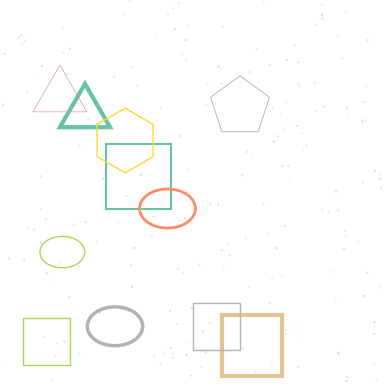[{"shape": "square", "thickness": 1.5, "radius": 0.42, "center": [0.36, 0.541]}, {"shape": "triangle", "thickness": 3, "radius": 0.38, "center": [0.221, 0.707]}, {"shape": "oval", "thickness": 2, "radius": 0.36, "center": [0.435, 0.458]}, {"shape": "pentagon", "thickness": 0.5, "radius": 0.4, "center": [0.623, 0.723]}, {"shape": "triangle", "thickness": 0.5, "radius": 0.4, "center": [0.155, 0.75]}, {"shape": "oval", "thickness": 1, "radius": 0.29, "center": [0.162, 0.345]}, {"shape": "square", "thickness": 1, "radius": 0.31, "center": [0.122, 0.112]}, {"shape": "hexagon", "thickness": 1, "radius": 0.42, "center": [0.325, 0.635]}, {"shape": "square", "thickness": 3, "radius": 0.39, "center": [0.655, 0.102]}, {"shape": "oval", "thickness": 2.5, "radius": 0.36, "center": [0.299, 0.152]}, {"shape": "square", "thickness": 1, "radius": 0.3, "center": [0.563, 0.152]}]